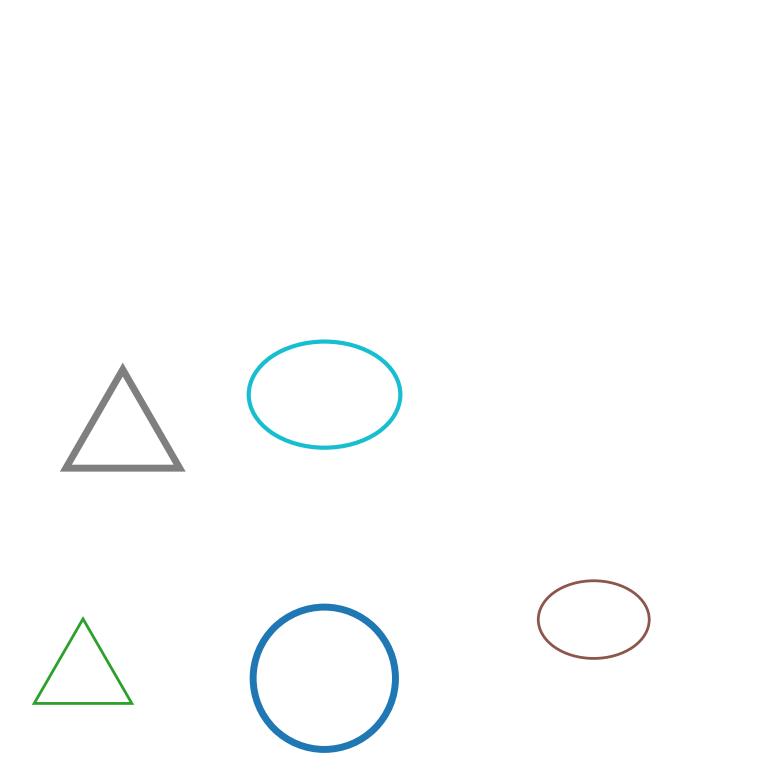[{"shape": "circle", "thickness": 2.5, "radius": 0.46, "center": [0.421, 0.119]}, {"shape": "triangle", "thickness": 1, "radius": 0.37, "center": [0.108, 0.123]}, {"shape": "oval", "thickness": 1, "radius": 0.36, "center": [0.771, 0.195]}, {"shape": "triangle", "thickness": 2.5, "radius": 0.43, "center": [0.159, 0.435]}, {"shape": "oval", "thickness": 1.5, "radius": 0.49, "center": [0.421, 0.487]}]